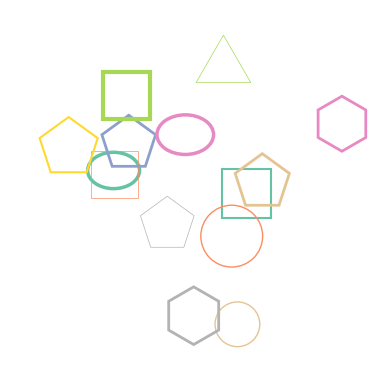[{"shape": "square", "thickness": 1.5, "radius": 0.31, "center": [0.641, 0.497]}, {"shape": "oval", "thickness": 2.5, "radius": 0.34, "center": [0.295, 0.557]}, {"shape": "square", "thickness": 0.5, "radius": 0.3, "center": [0.297, 0.547]}, {"shape": "circle", "thickness": 1, "radius": 0.4, "center": [0.602, 0.387]}, {"shape": "pentagon", "thickness": 2, "radius": 0.37, "center": [0.334, 0.627]}, {"shape": "hexagon", "thickness": 2, "radius": 0.36, "center": [0.888, 0.679]}, {"shape": "oval", "thickness": 2.5, "radius": 0.37, "center": [0.481, 0.65]}, {"shape": "square", "thickness": 3, "radius": 0.31, "center": [0.329, 0.753]}, {"shape": "triangle", "thickness": 0.5, "radius": 0.41, "center": [0.58, 0.827]}, {"shape": "pentagon", "thickness": 1.5, "radius": 0.4, "center": [0.178, 0.617]}, {"shape": "pentagon", "thickness": 2, "radius": 0.37, "center": [0.681, 0.527]}, {"shape": "circle", "thickness": 1, "radius": 0.29, "center": [0.617, 0.158]}, {"shape": "hexagon", "thickness": 2, "radius": 0.37, "center": [0.503, 0.18]}, {"shape": "pentagon", "thickness": 0.5, "radius": 0.37, "center": [0.434, 0.417]}]